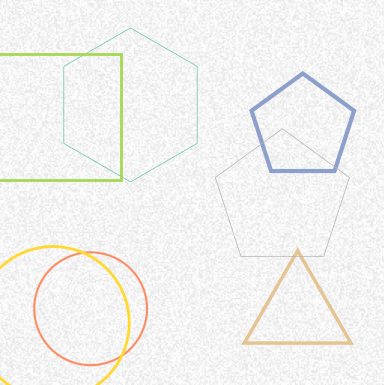[{"shape": "hexagon", "thickness": 0.5, "radius": 1.0, "center": [0.339, 0.728]}, {"shape": "circle", "thickness": 1.5, "radius": 0.73, "center": [0.235, 0.198]}, {"shape": "pentagon", "thickness": 3, "radius": 0.7, "center": [0.787, 0.669]}, {"shape": "square", "thickness": 2, "radius": 0.82, "center": [0.151, 0.696]}, {"shape": "circle", "thickness": 2, "radius": 0.99, "center": [0.137, 0.161]}, {"shape": "triangle", "thickness": 2.5, "radius": 0.8, "center": [0.773, 0.189]}, {"shape": "pentagon", "thickness": 0.5, "radius": 0.92, "center": [0.733, 0.482]}]